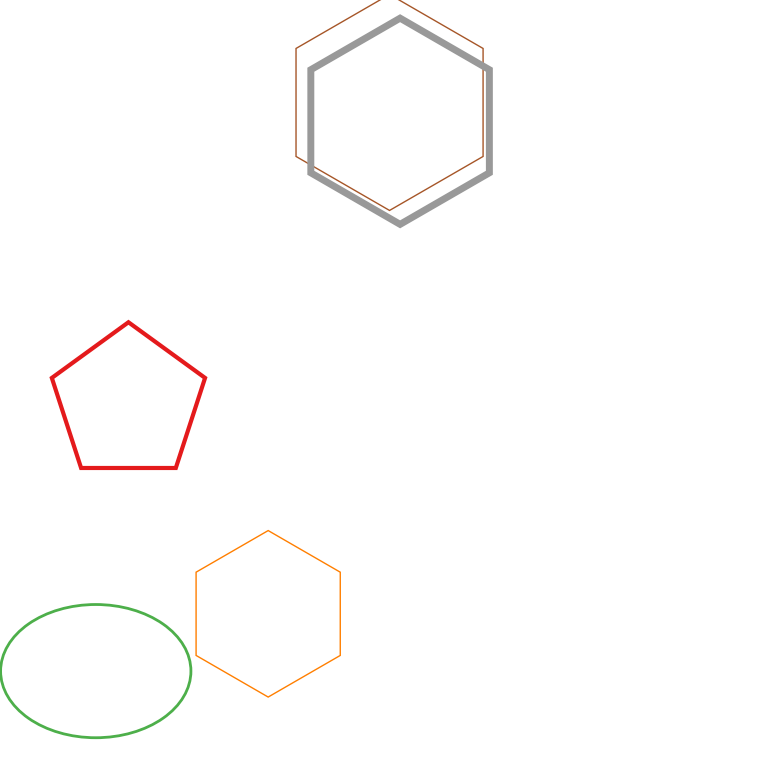[{"shape": "pentagon", "thickness": 1.5, "radius": 0.52, "center": [0.167, 0.477]}, {"shape": "oval", "thickness": 1, "radius": 0.62, "center": [0.124, 0.128]}, {"shape": "hexagon", "thickness": 0.5, "radius": 0.54, "center": [0.348, 0.203]}, {"shape": "hexagon", "thickness": 0.5, "radius": 0.7, "center": [0.506, 0.867]}, {"shape": "hexagon", "thickness": 2.5, "radius": 0.67, "center": [0.52, 0.843]}]